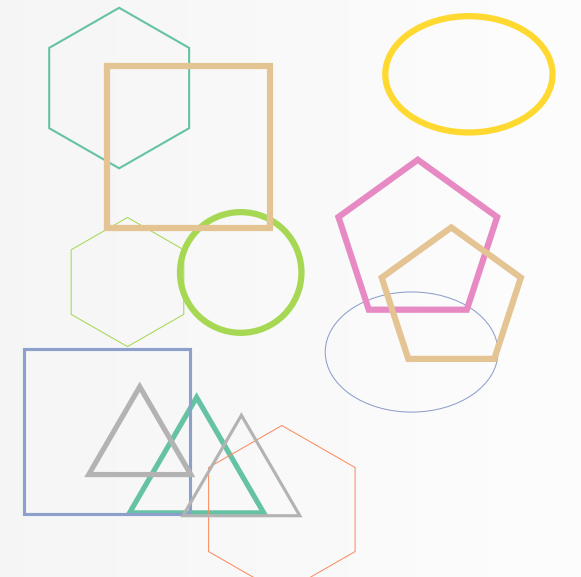[{"shape": "triangle", "thickness": 2.5, "radius": 0.67, "center": [0.338, 0.178]}, {"shape": "hexagon", "thickness": 1, "radius": 0.69, "center": [0.205, 0.847]}, {"shape": "hexagon", "thickness": 0.5, "radius": 0.73, "center": [0.485, 0.117]}, {"shape": "oval", "thickness": 0.5, "radius": 0.74, "center": [0.708, 0.39]}, {"shape": "square", "thickness": 1.5, "radius": 0.72, "center": [0.184, 0.252]}, {"shape": "pentagon", "thickness": 3, "radius": 0.72, "center": [0.719, 0.579]}, {"shape": "hexagon", "thickness": 0.5, "radius": 0.56, "center": [0.219, 0.511]}, {"shape": "circle", "thickness": 3, "radius": 0.52, "center": [0.414, 0.527]}, {"shape": "oval", "thickness": 3, "radius": 0.72, "center": [0.807, 0.87]}, {"shape": "pentagon", "thickness": 3, "radius": 0.63, "center": [0.776, 0.48]}, {"shape": "square", "thickness": 3, "radius": 0.7, "center": [0.324, 0.745]}, {"shape": "triangle", "thickness": 1.5, "radius": 0.58, "center": [0.415, 0.164]}, {"shape": "triangle", "thickness": 2.5, "radius": 0.51, "center": [0.24, 0.228]}]